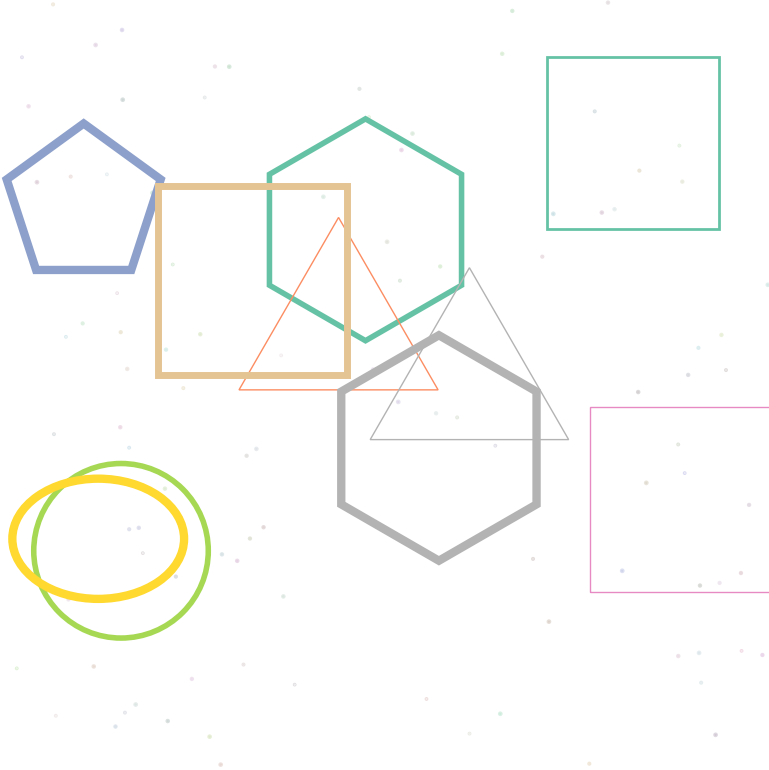[{"shape": "hexagon", "thickness": 2, "radius": 0.72, "center": [0.475, 0.702]}, {"shape": "square", "thickness": 1, "radius": 0.56, "center": [0.822, 0.814]}, {"shape": "triangle", "thickness": 0.5, "radius": 0.75, "center": [0.44, 0.568]}, {"shape": "pentagon", "thickness": 3, "radius": 0.53, "center": [0.109, 0.734]}, {"shape": "square", "thickness": 0.5, "radius": 0.6, "center": [0.886, 0.351]}, {"shape": "circle", "thickness": 2, "radius": 0.57, "center": [0.157, 0.285]}, {"shape": "oval", "thickness": 3, "radius": 0.56, "center": [0.128, 0.3]}, {"shape": "square", "thickness": 2.5, "radius": 0.61, "center": [0.328, 0.635]}, {"shape": "triangle", "thickness": 0.5, "radius": 0.74, "center": [0.61, 0.503]}, {"shape": "hexagon", "thickness": 3, "radius": 0.73, "center": [0.57, 0.418]}]